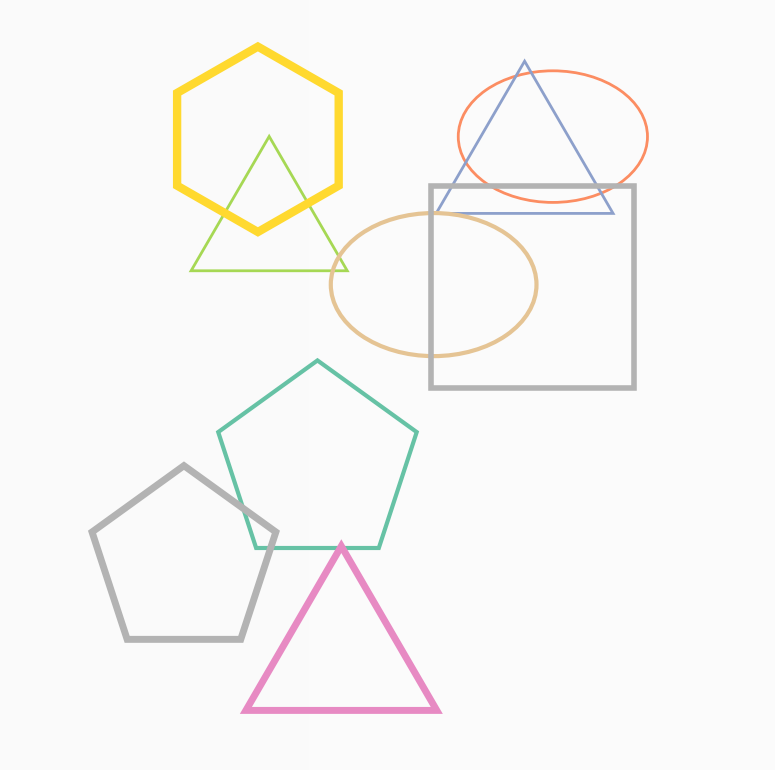[{"shape": "pentagon", "thickness": 1.5, "radius": 0.67, "center": [0.41, 0.397]}, {"shape": "oval", "thickness": 1, "radius": 0.61, "center": [0.713, 0.823]}, {"shape": "triangle", "thickness": 1, "radius": 0.66, "center": [0.677, 0.789]}, {"shape": "triangle", "thickness": 2.5, "radius": 0.71, "center": [0.44, 0.148]}, {"shape": "triangle", "thickness": 1, "radius": 0.58, "center": [0.347, 0.707]}, {"shape": "hexagon", "thickness": 3, "radius": 0.6, "center": [0.333, 0.819]}, {"shape": "oval", "thickness": 1.5, "radius": 0.66, "center": [0.56, 0.63]}, {"shape": "square", "thickness": 2, "radius": 0.65, "center": [0.687, 0.627]}, {"shape": "pentagon", "thickness": 2.5, "radius": 0.62, "center": [0.237, 0.271]}]